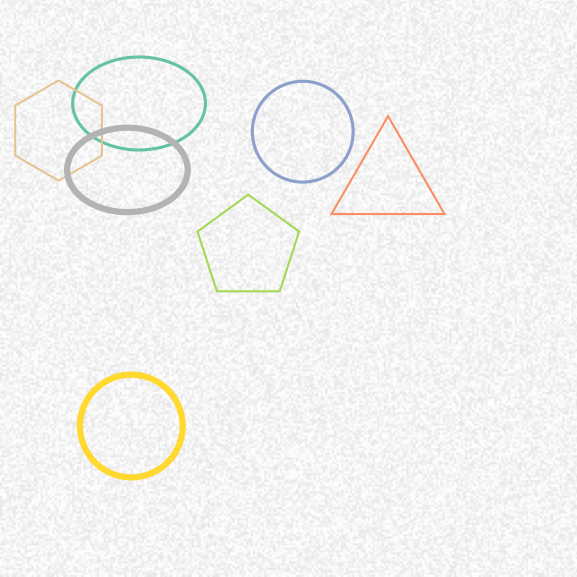[{"shape": "oval", "thickness": 1.5, "radius": 0.57, "center": [0.241, 0.82]}, {"shape": "triangle", "thickness": 1, "radius": 0.57, "center": [0.672, 0.685]}, {"shape": "circle", "thickness": 1.5, "radius": 0.44, "center": [0.524, 0.771]}, {"shape": "pentagon", "thickness": 1, "radius": 0.46, "center": [0.43, 0.57]}, {"shape": "circle", "thickness": 3, "radius": 0.44, "center": [0.227, 0.261]}, {"shape": "hexagon", "thickness": 1, "radius": 0.43, "center": [0.101, 0.773]}, {"shape": "oval", "thickness": 3, "radius": 0.52, "center": [0.221, 0.705]}]